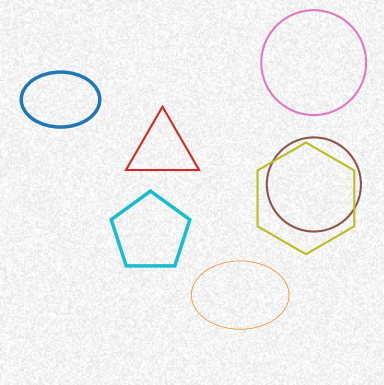[{"shape": "oval", "thickness": 2.5, "radius": 0.51, "center": [0.157, 0.741]}, {"shape": "oval", "thickness": 0.5, "radius": 0.63, "center": [0.624, 0.234]}, {"shape": "triangle", "thickness": 1.5, "radius": 0.55, "center": [0.422, 0.613]}, {"shape": "circle", "thickness": 1.5, "radius": 0.61, "center": [0.815, 0.521]}, {"shape": "circle", "thickness": 1.5, "radius": 0.68, "center": [0.815, 0.837]}, {"shape": "hexagon", "thickness": 1.5, "radius": 0.73, "center": [0.795, 0.485]}, {"shape": "pentagon", "thickness": 2.5, "radius": 0.54, "center": [0.391, 0.396]}]